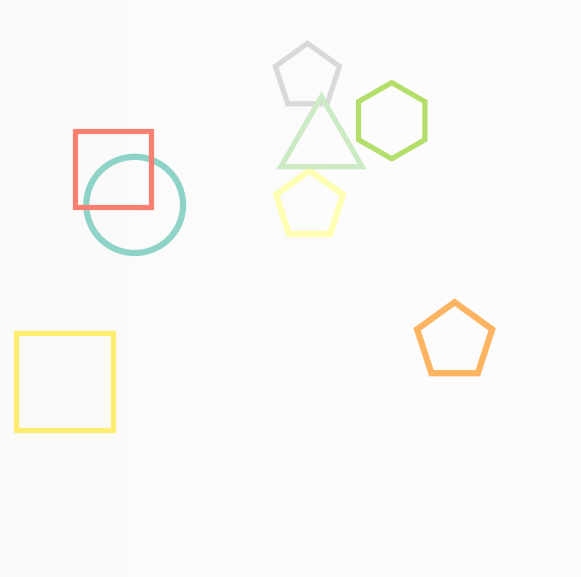[{"shape": "circle", "thickness": 3, "radius": 0.42, "center": [0.232, 0.644]}, {"shape": "pentagon", "thickness": 3, "radius": 0.3, "center": [0.533, 0.643]}, {"shape": "square", "thickness": 2.5, "radius": 0.33, "center": [0.194, 0.706]}, {"shape": "pentagon", "thickness": 3, "radius": 0.34, "center": [0.782, 0.408]}, {"shape": "hexagon", "thickness": 2.5, "radius": 0.33, "center": [0.674, 0.79]}, {"shape": "pentagon", "thickness": 2.5, "radius": 0.29, "center": [0.529, 0.866]}, {"shape": "triangle", "thickness": 2.5, "radius": 0.4, "center": [0.553, 0.751]}, {"shape": "square", "thickness": 2.5, "radius": 0.42, "center": [0.111, 0.339]}]